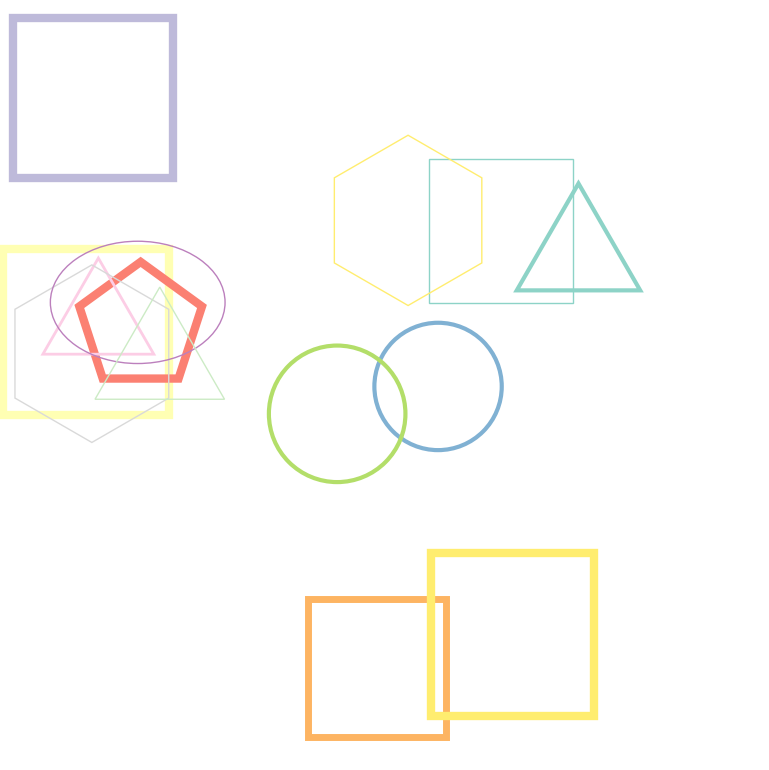[{"shape": "triangle", "thickness": 1.5, "radius": 0.46, "center": [0.751, 0.669]}, {"shape": "square", "thickness": 0.5, "radius": 0.47, "center": [0.65, 0.7]}, {"shape": "square", "thickness": 3, "radius": 0.54, "center": [0.112, 0.569]}, {"shape": "square", "thickness": 3, "radius": 0.52, "center": [0.121, 0.873]}, {"shape": "pentagon", "thickness": 3, "radius": 0.42, "center": [0.183, 0.576]}, {"shape": "circle", "thickness": 1.5, "radius": 0.41, "center": [0.569, 0.498]}, {"shape": "square", "thickness": 2.5, "radius": 0.45, "center": [0.49, 0.132]}, {"shape": "circle", "thickness": 1.5, "radius": 0.44, "center": [0.438, 0.463]}, {"shape": "triangle", "thickness": 1, "radius": 0.42, "center": [0.128, 0.582]}, {"shape": "hexagon", "thickness": 0.5, "radius": 0.58, "center": [0.119, 0.541]}, {"shape": "oval", "thickness": 0.5, "radius": 0.57, "center": [0.179, 0.607]}, {"shape": "triangle", "thickness": 0.5, "radius": 0.49, "center": [0.207, 0.53]}, {"shape": "square", "thickness": 3, "radius": 0.53, "center": [0.666, 0.176]}, {"shape": "hexagon", "thickness": 0.5, "radius": 0.55, "center": [0.53, 0.714]}]